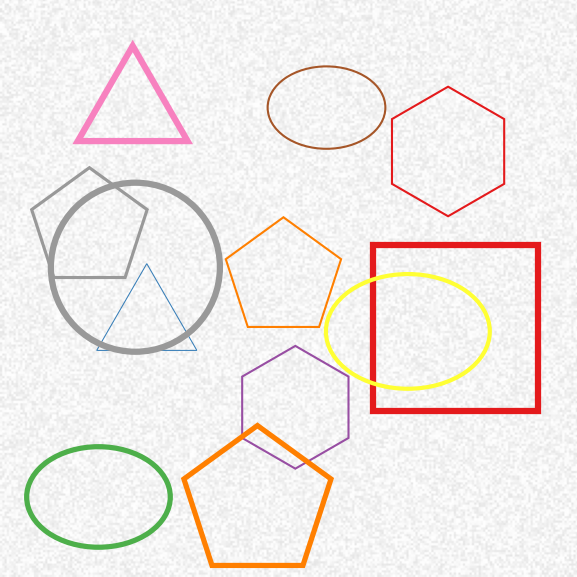[{"shape": "square", "thickness": 3, "radius": 0.72, "center": [0.788, 0.431]}, {"shape": "hexagon", "thickness": 1, "radius": 0.56, "center": [0.776, 0.737]}, {"shape": "triangle", "thickness": 0.5, "radius": 0.5, "center": [0.254, 0.442]}, {"shape": "oval", "thickness": 2.5, "radius": 0.62, "center": [0.171, 0.139]}, {"shape": "hexagon", "thickness": 1, "radius": 0.53, "center": [0.511, 0.294]}, {"shape": "pentagon", "thickness": 1, "radius": 0.52, "center": [0.491, 0.518]}, {"shape": "pentagon", "thickness": 2.5, "radius": 0.67, "center": [0.446, 0.128]}, {"shape": "oval", "thickness": 2, "radius": 0.71, "center": [0.706, 0.425]}, {"shape": "oval", "thickness": 1, "radius": 0.51, "center": [0.565, 0.813]}, {"shape": "triangle", "thickness": 3, "radius": 0.55, "center": [0.23, 0.81]}, {"shape": "pentagon", "thickness": 1.5, "radius": 0.53, "center": [0.155, 0.604]}, {"shape": "circle", "thickness": 3, "radius": 0.73, "center": [0.234, 0.536]}]